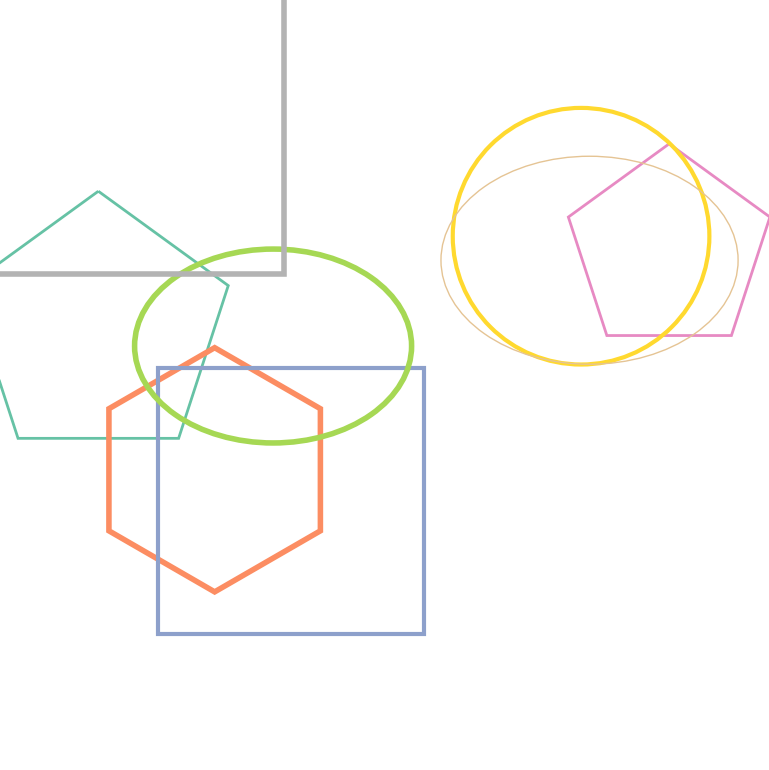[{"shape": "pentagon", "thickness": 1, "radius": 0.89, "center": [0.128, 0.574]}, {"shape": "hexagon", "thickness": 2, "radius": 0.79, "center": [0.279, 0.39]}, {"shape": "square", "thickness": 1.5, "radius": 0.86, "center": [0.378, 0.349]}, {"shape": "pentagon", "thickness": 1, "radius": 0.69, "center": [0.869, 0.676]}, {"shape": "oval", "thickness": 2, "radius": 0.9, "center": [0.355, 0.551]}, {"shape": "circle", "thickness": 1.5, "radius": 0.83, "center": [0.755, 0.693]}, {"shape": "oval", "thickness": 0.5, "radius": 0.96, "center": [0.766, 0.662]}, {"shape": "square", "thickness": 2, "radius": 0.98, "center": [0.172, 0.84]}]